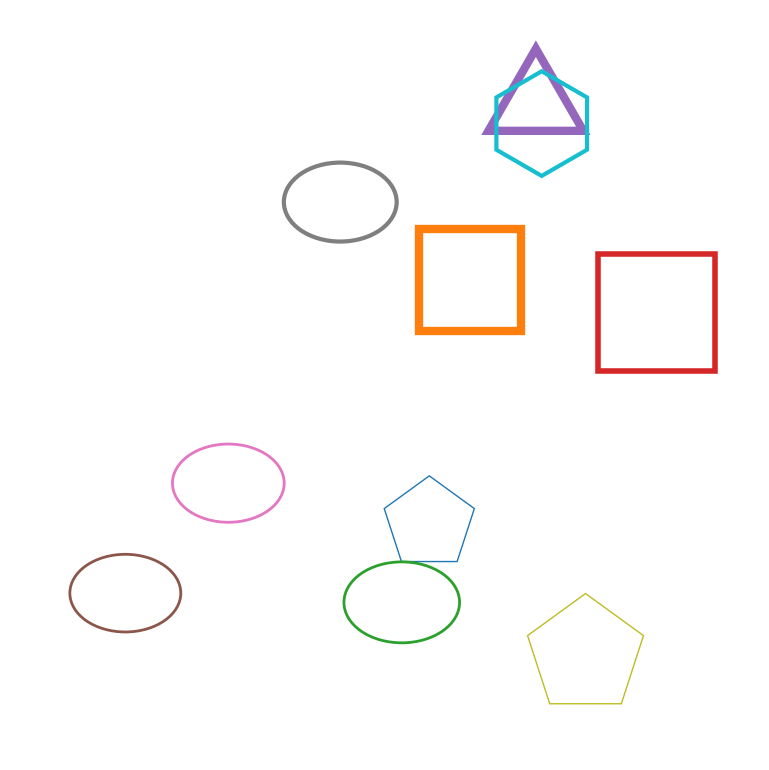[{"shape": "pentagon", "thickness": 0.5, "radius": 0.31, "center": [0.558, 0.32]}, {"shape": "square", "thickness": 3, "radius": 0.33, "center": [0.61, 0.636]}, {"shape": "oval", "thickness": 1, "radius": 0.38, "center": [0.522, 0.218]}, {"shape": "square", "thickness": 2, "radius": 0.38, "center": [0.853, 0.594]}, {"shape": "triangle", "thickness": 3, "radius": 0.36, "center": [0.696, 0.866]}, {"shape": "oval", "thickness": 1, "radius": 0.36, "center": [0.163, 0.23]}, {"shape": "oval", "thickness": 1, "radius": 0.36, "center": [0.297, 0.373]}, {"shape": "oval", "thickness": 1.5, "radius": 0.37, "center": [0.442, 0.738]}, {"shape": "pentagon", "thickness": 0.5, "radius": 0.4, "center": [0.76, 0.15]}, {"shape": "hexagon", "thickness": 1.5, "radius": 0.34, "center": [0.704, 0.839]}]